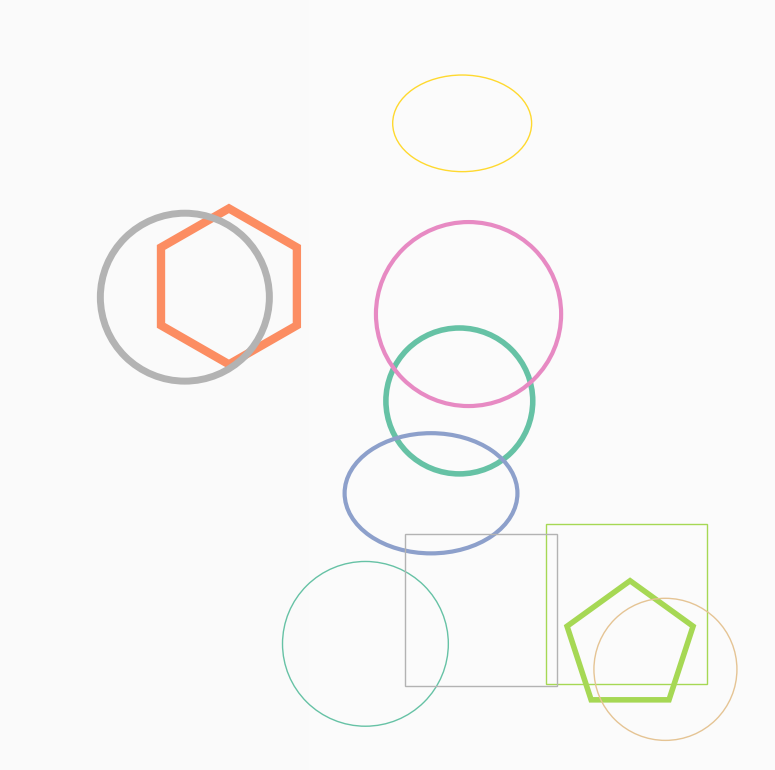[{"shape": "circle", "thickness": 0.5, "radius": 0.53, "center": [0.472, 0.164]}, {"shape": "circle", "thickness": 2, "radius": 0.47, "center": [0.593, 0.479]}, {"shape": "hexagon", "thickness": 3, "radius": 0.51, "center": [0.295, 0.628]}, {"shape": "oval", "thickness": 1.5, "radius": 0.56, "center": [0.556, 0.359]}, {"shape": "circle", "thickness": 1.5, "radius": 0.6, "center": [0.605, 0.592]}, {"shape": "pentagon", "thickness": 2, "radius": 0.43, "center": [0.813, 0.16]}, {"shape": "square", "thickness": 0.5, "radius": 0.52, "center": [0.808, 0.215]}, {"shape": "oval", "thickness": 0.5, "radius": 0.45, "center": [0.596, 0.84]}, {"shape": "circle", "thickness": 0.5, "radius": 0.46, "center": [0.859, 0.131]}, {"shape": "square", "thickness": 0.5, "radius": 0.49, "center": [0.621, 0.208]}, {"shape": "circle", "thickness": 2.5, "radius": 0.55, "center": [0.239, 0.614]}]